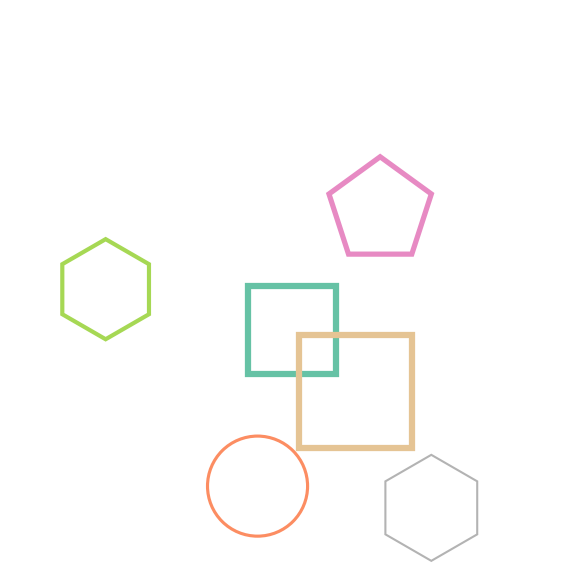[{"shape": "square", "thickness": 3, "radius": 0.38, "center": [0.506, 0.428]}, {"shape": "circle", "thickness": 1.5, "radius": 0.43, "center": [0.446, 0.157]}, {"shape": "pentagon", "thickness": 2.5, "radius": 0.47, "center": [0.658, 0.634]}, {"shape": "hexagon", "thickness": 2, "radius": 0.43, "center": [0.183, 0.498]}, {"shape": "square", "thickness": 3, "radius": 0.49, "center": [0.615, 0.321]}, {"shape": "hexagon", "thickness": 1, "radius": 0.46, "center": [0.747, 0.12]}]